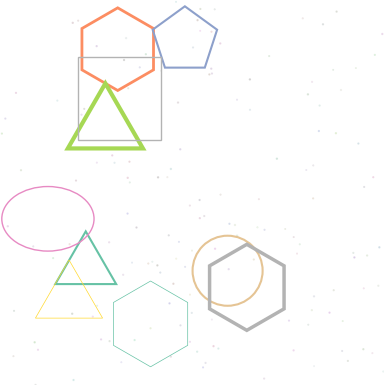[{"shape": "hexagon", "thickness": 0.5, "radius": 0.56, "center": [0.391, 0.159]}, {"shape": "triangle", "thickness": 1.5, "radius": 0.46, "center": [0.223, 0.308]}, {"shape": "hexagon", "thickness": 2, "radius": 0.54, "center": [0.306, 0.872]}, {"shape": "pentagon", "thickness": 1.5, "radius": 0.44, "center": [0.48, 0.896]}, {"shape": "oval", "thickness": 1, "radius": 0.6, "center": [0.124, 0.432]}, {"shape": "triangle", "thickness": 3, "radius": 0.56, "center": [0.274, 0.671]}, {"shape": "triangle", "thickness": 0.5, "radius": 0.5, "center": [0.179, 0.224]}, {"shape": "circle", "thickness": 1.5, "radius": 0.45, "center": [0.591, 0.297]}, {"shape": "square", "thickness": 1, "radius": 0.54, "center": [0.311, 0.745]}, {"shape": "hexagon", "thickness": 2.5, "radius": 0.56, "center": [0.641, 0.254]}]